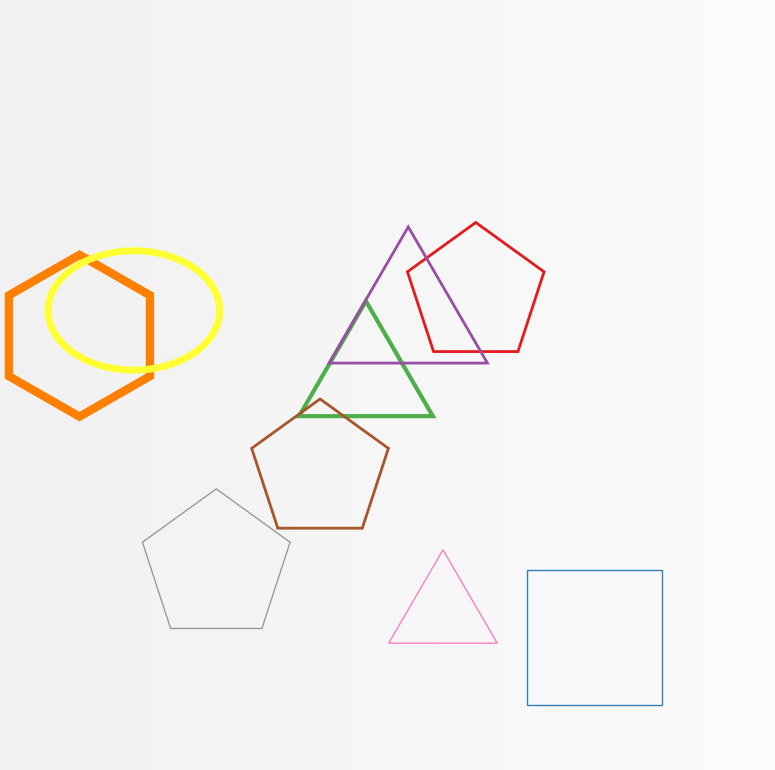[{"shape": "pentagon", "thickness": 1, "radius": 0.46, "center": [0.614, 0.618]}, {"shape": "square", "thickness": 0.5, "radius": 0.44, "center": [0.767, 0.172]}, {"shape": "triangle", "thickness": 1.5, "radius": 0.5, "center": [0.472, 0.509]}, {"shape": "triangle", "thickness": 1, "radius": 0.59, "center": [0.527, 0.587]}, {"shape": "hexagon", "thickness": 3, "radius": 0.53, "center": [0.102, 0.564]}, {"shape": "oval", "thickness": 2.5, "radius": 0.55, "center": [0.173, 0.597]}, {"shape": "pentagon", "thickness": 1, "radius": 0.46, "center": [0.413, 0.389]}, {"shape": "triangle", "thickness": 0.5, "radius": 0.4, "center": [0.572, 0.205]}, {"shape": "pentagon", "thickness": 0.5, "radius": 0.5, "center": [0.279, 0.265]}]